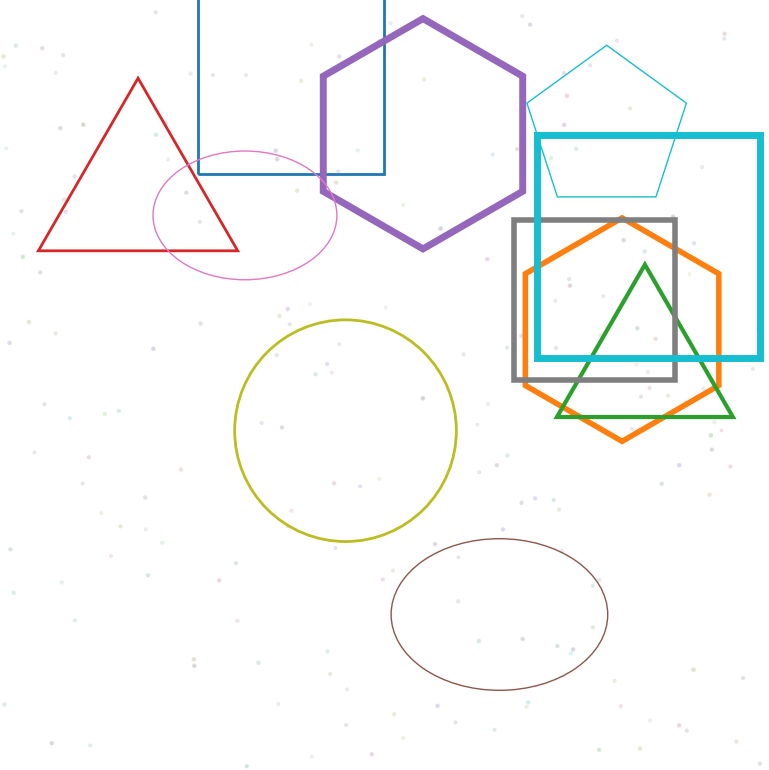[{"shape": "square", "thickness": 1, "radius": 0.61, "center": [0.378, 0.896]}, {"shape": "hexagon", "thickness": 2, "radius": 0.73, "center": [0.808, 0.572]}, {"shape": "triangle", "thickness": 1.5, "radius": 0.66, "center": [0.838, 0.524]}, {"shape": "triangle", "thickness": 1, "radius": 0.75, "center": [0.179, 0.749]}, {"shape": "hexagon", "thickness": 2.5, "radius": 0.75, "center": [0.549, 0.826]}, {"shape": "oval", "thickness": 0.5, "radius": 0.7, "center": [0.649, 0.202]}, {"shape": "oval", "thickness": 0.5, "radius": 0.6, "center": [0.318, 0.72]}, {"shape": "square", "thickness": 2, "radius": 0.52, "center": [0.772, 0.61]}, {"shape": "circle", "thickness": 1, "radius": 0.72, "center": [0.449, 0.441]}, {"shape": "pentagon", "thickness": 0.5, "radius": 0.54, "center": [0.788, 0.832]}, {"shape": "square", "thickness": 2.5, "radius": 0.72, "center": [0.842, 0.68]}]